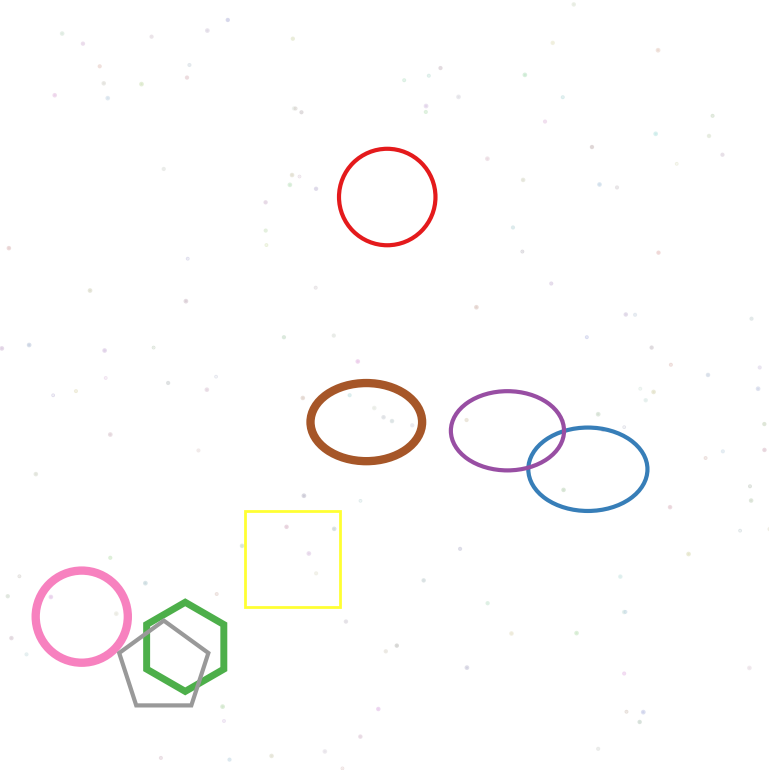[{"shape": "circle", "thickness": 1.5, "radius": 0.31, "center": [0.503, 0.744]}, {"shape": "oval", "thickness": 1.5, "radius": 0.39, "center": [0.763, 0.391]}, {"shape": "hexagon", "thickness": 2.5, "radius": 0.29, "center": [0.241, 0.16]}, {"shape": "oval", "thickness": 1.5, "radius": 0.37, "center": [0.659, 0.441]}, {"shape": "square", "thickness": 1, "radius": 0.31, "center": [0.38, 0.274]}, {"shape": "oval", "thickness": 3, "radius": 0.36, "center": [0.476, 0.452]}, {"shape": "circle", "thickness": 3, "radius": 0.3, "center": [0.106, 0.199]}, {"shape": "pentagon", "thickness": 1.5, "radius": 0.3, "center": [0.213, 0.133]}]